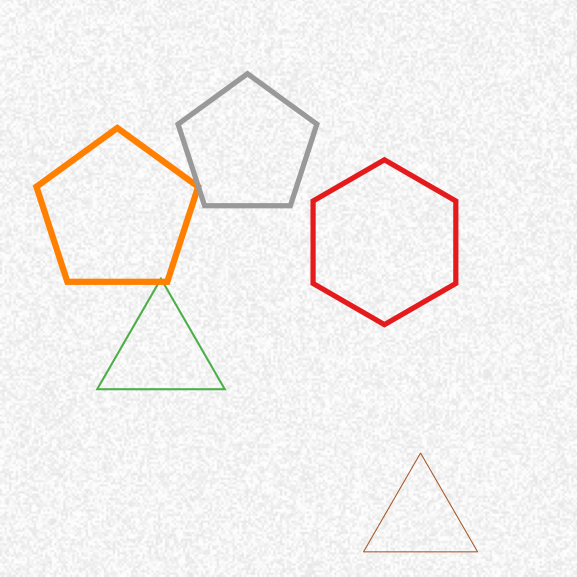[{"shape": "hexagon", "thickness": 2.5, "radius": 0.71, "center": [0.666, 0.58]}, {"shape": "triangle", "thickness": 1, "radius": 0.64, "center": [0.279, 0.389]}, {"shape": "pentagon", "thickness": 3, "radius": 0.74, "center": [0.203, 0.63]}, {"shape": "triangle", "thickness": 0.5, "radius": 0.57, "center": [0.728, 0.101]}, {"shape": "pentagon", "thickness": 2.5, "radius": 0.63, "center": [0.429, 0.745]}]